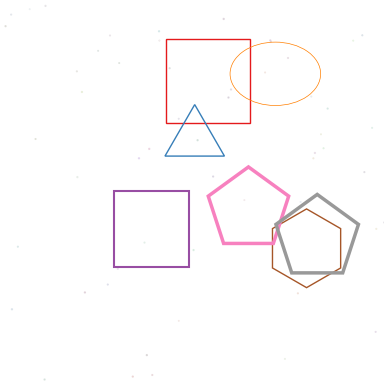[{"shape": "square", "thickness": 1, "radius": 0.55, "center": [0.54, 0.789]}, {"shape": "triangle", "thickness": 1, "radius": 0.45, "center": [0.506, 0.639]}, {"shape": "square", "thickness": 1.5, "radius": 0.49, "center": [0.395, 0.405]}, {"shape": "oval", "thickness": 0.5, "radius": 0.59, "center": [0.715, 0.808]}, {"shape": "hexagon", "thickness": 1, "radius": 0.51, "center": [0.796, 0.355]}, {"shape": "pentagon", "thickness": 2.5, "radius": 0.55, "center": [0.645, 0.457]}, {"shape": "pentagon", "thickness": 2.5, "radius": 0.56, "center": [0.824, 0.382]}]